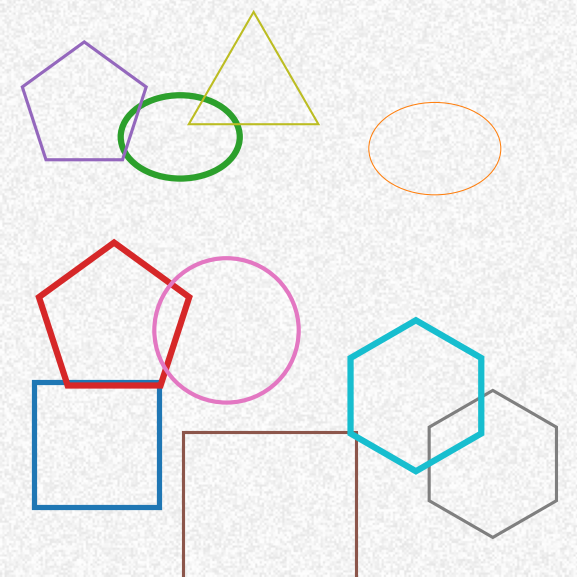[{"shape": "square", "thickness": 2.5, "radius": 0.54, "center": [0.167, 0.23]}, {"shape": "oval", "thickness": 0.5, "radius": 0.57, "center": [0.753, 0.742]}, {"shape": "oval", "thickness": 3, "radius": 0.52, "center": [0.312, 0.762]}, {"shape": "pentagon", "thickness": 3, "radius": 0.68, "center": [0.198, 0.442]}, {"shape": "pentagon", "thickness": 1.5, "radius": 0.56, "center": [0.146, 0.814]}, {"shape": "square", "thickness": 1.5, "radius": 0.75, "center": [0.466, 0.101]}, {"shape": "circle", "thickness": 2, "radius": 0.63, "center": [0.392, 0.427]}, {"shape": "hexagon", "thickness": 1.5, "radius": 0.64, "center": [0.853, 0.196]}, {"shape": "triangle", "thickness": 1, "radius": 0.65, "center": [0.439, 0.849]}, {"shape": "hexagon", "thickness": 3, "radius": 0.65, "center": [0.72, 0.314]}]